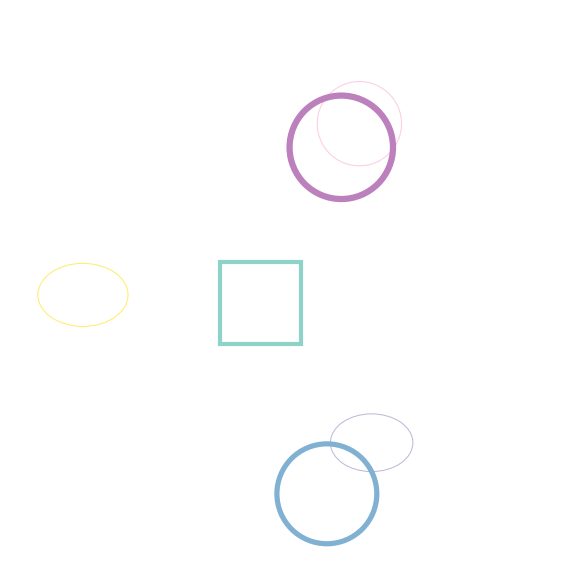[{"shape": "square", "thickness": 2, "radius": 0.35, "center": [0.451, 0.474]}, {"shape": "oval", "thickness": 0.5, "radius": 0.36, "center": [0.644, 0.232]}, {"shape": "circle", "thickness": 2.5, "radius": 0.43, "center": [0.566, 0.144]}, {"shape": "circle", "thickness": 0.5, "radius": 0.36, "center": [0.622, 0.785]}, {"shape": "circle", "thickness": 3, "radius": 0.45, "center": [0.591, 0.744]}, {"shape": "oval", "thickness": 0.5, "radius": 0.39, "center": [0.144, 0.488]}]